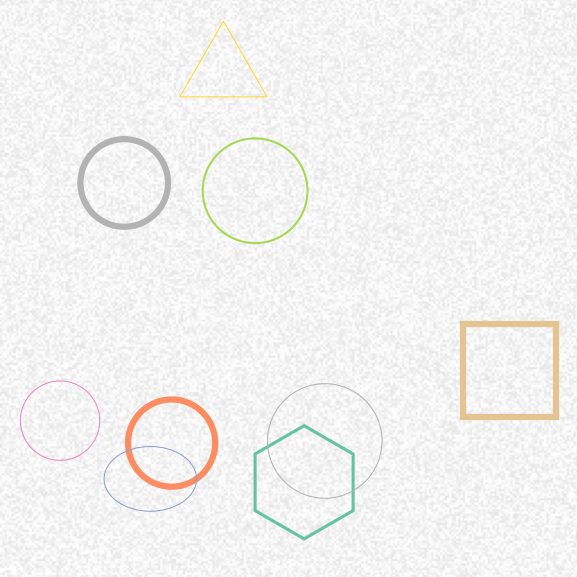[{"shape": "hexagon", "thickness": 1.5, "radius": 0.49, "center": [0.527, 0.164]}, {"shape": "circle", "thickness": 3, "radius": 0.38, "center": [0.297, 0.232]}, {"shape": "oval", "thickness": 0.5, "radius": 0.4, "center": [0.26, 0.17]}, {"shape": "circle", "thickness": 0.5, "radius": 0.34, "center": [0.104, 0.271]}, {"shape": "circle", "thickness": 1, "radius": 0.45, "center": [0.442, 0.669]}, {"shape": "triangle", "thickness": 0.5, "radius": 0.44, "center": [0.387, 0.875]}, {"shape": "square", "thickness": 3, "radius": 0.4, "center": [0.882, 0.357]}, {"shape": "circle", "thickness": 3, "radius": 0.38, "center": [0.215, 0.682]}, {"shape": "circle", "thickness": 0.5, "radius": 0.5, "center": [0.562, 0.236]}]